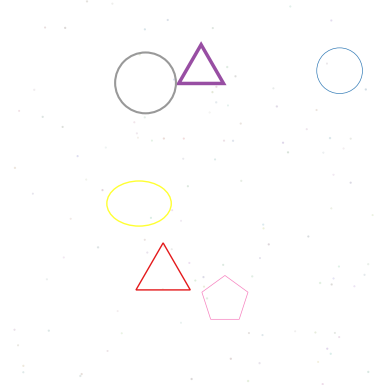[{"shape": "triangle", "thickness": 1, "radius": 0.41, "center": [0.424, 0.288]}, {"shape": "circle", "thickness": 0.5, "radius": 0.3, "center": [0.882, 0.816]}, {"shape": "triangle", "thickness": 2.5, "radius": 0.34, "center": [0.522, 0.817]}, {"shape": "oval", "thickness": 1, "radius": 0.42, "center": [0.361, 0.471]}, {"shape": "pentagon", "thickness": 0.5, "radius": 0.31, "center": [0.584, 0.222]}, {"shape": "circle", "thickness": 1.5, "radius": 0.39, "center": [0.378, 0.785]}]